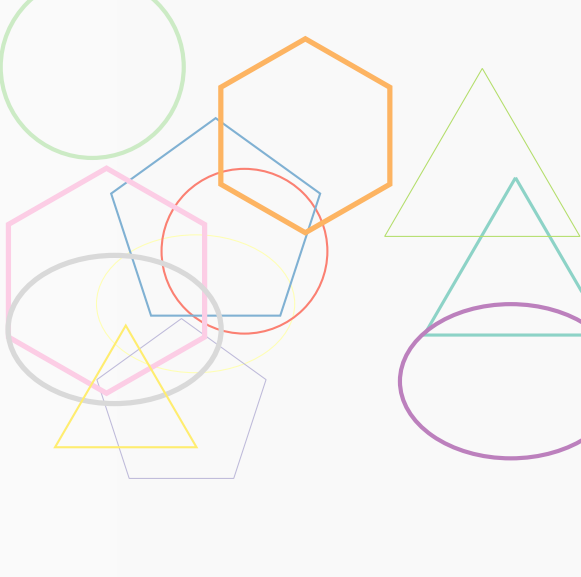[{"shape": "triangle", "thickness": 1.5, "radius": 0.91, "center": [0.887, 0.51]}, {"shape": "oval", "thickness": 0.5, "radius": 0.85, "center": [0.337, 0.473]}, {"shape": "pentagon", "thickness": 0.5, "radius": 0.77, "center": [0.312, 0.294]}, {"shape": "circle", "thickness": 1, "radius": 0.71, "center": [0.421, 0.564]}, {"shape": "pentagon", "thickness": 1, "radius": 0.95, "center": [0.371, 0.606]}, {"shape": "hexagon", "thickness": 2.5, "radius": 0.84, "center": [0.525, 0.764]}, {"shape": "triangle", "thickness": 0.5, "radius": 0.97, "center": [0.83, 0.687]}, {"shape": "hexagon", "thickness": 2.5, "radius": 0.97, "center": [0.183, 0.513]}, {"shape": "oval", "thickness": 2.5, "radius": 0.92, "center": [0.197, 0.429]}, {"shape": "oval", "thickness": 2, "radius": 0.95, "center": [0.879, 0.339]}, {"shape": "circle", "thickness": 2, "radius": 0.79, "center": [0.159, 0.883]}, {"shape": "triangle", "thickness": 1, "radius": 0.7, "center": [0.216, 0.295]}]